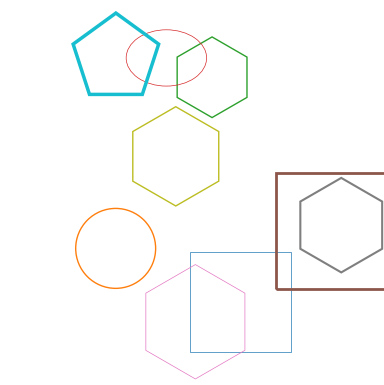[{"shape": "square", "thickness": 0.5, "radius": 0.65, "center": [0.625, 0.215]}, {"shape": "circle", "thickness": 1, "radius": 0.52, "center": [0.3, 0.355]}, {"shape": "hexagon", "thickness": 1, "radius": 0.52, "center": [0.551, 0.799]}, {"shape": "oval", "thickness": 0.5, "radius": 0.52, "center": [0.432, 0.85]}, {"shape": "square", "thickness": 2, "radius": 0.75, "center": [0.866, 0.4]}, {"shape": "hexagon", "thickness": 0.5, "radius": 0.74, "center": [0.507, 0.164]}, {"shape": "hexagon", "thickness": 1.5, "radius": 0.61, "center": [0.886, 0.415]}, {"shape": "hexagon", "thickness": 1, "radius": 0.64, "center": [0.457, 0.594]}, {"shape": "pentagon", "thickness": 2.5, "radius": 0.58, "center": [0.301, 0.849]}]